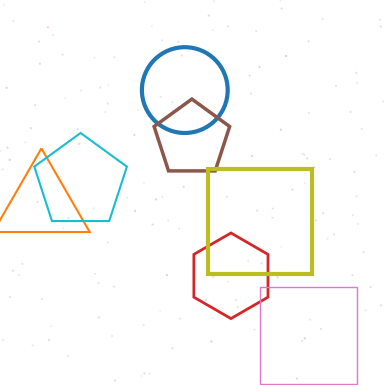[{"shape": "circle", "thickness": 3, "radius": 0.56, "center": [0.48, 0.766]}, {"shape": "triangle", "thickness": 1.5, "radius": 0.72, "center": [0.108, 0.47]}, {"shape": "hexagon", "thickness": 2, "radius": 0.56, "center": [0.6, 0.284]}, {"shape": "pentagon", "thickness": 2.5, "radius": 0.52, "center": [0.498, 0.64]}, {"shape": "square", "thickness": 1, "radius": 0.63, "center": [0.8, 0.129]}, {"shape": "square", "thickness": 3, "radius": 0.68, "center": [0.675, 0.424]}, {"shape": "pentagon", "thickness": 1.5, "radius": 0.63, "center": [0.209, 0.528]}]